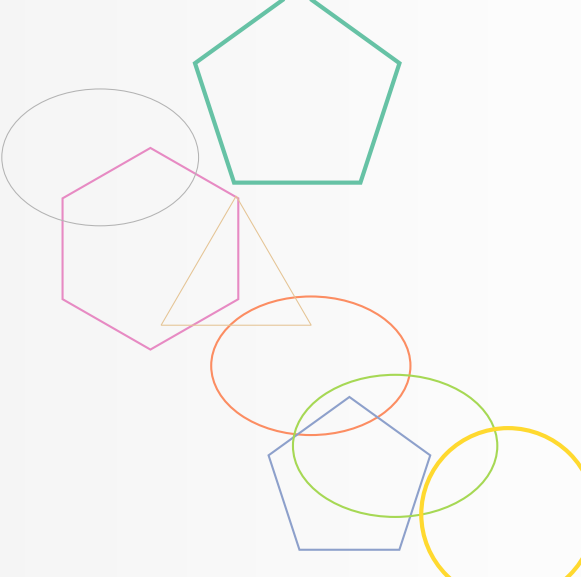[{"shape": "pentagon", "thickness": 2, "radius": 0.92, "center": [0.511, 0.833]}, {"shape": "oval", "thickness": 1, "radius": 0.86, "center": [0.535, 0.366]}, {"shape": "pentagon", "thickness": 1, "radius": 0.73, "center": [0.601, 0.165]}, {"shape": "hexagon", "thickness": 1, "radius": 0.87, "center": [0.259, 0.568]}, {"shape": "oval", "thickness": 1, "radius": 0.88, "center": [0.68, 0.227]}, {"shape": "circle", "thickness": 2, "radius": 0.75, "center": [0.874, 0.109]}, {"shape": "triangle", "thickness": 0.5, "radius": 0.75, "center": [0.406, 0.511]}, {"shape": "oval", "thickness": 0.5, "radius": 0.85, "center": [0.172, 0.727]}]